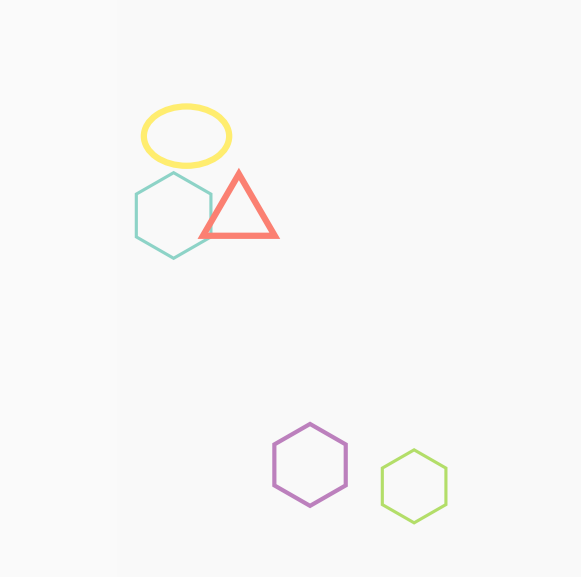[{"shape": "hexagon", "thickness": 1.5, "radius": 0.37, "center": [0.299, 0.626]}, {"shape": "triangle", "thickness": 3, "radius": 0.36, "center": [0.411, 0.627]}, {"shape": "hexagon", "thickness": 1.5, "radius": 0.32, "center": [0.712, 0.157]}, {"shape": "hexagon", "thickness": 2, "radius": 0.35, "center": [0.533, 0.194]}, {"shape": "oval", "thickness": 3, "radius": 0.37, "center": [0.321, 0.763]}]